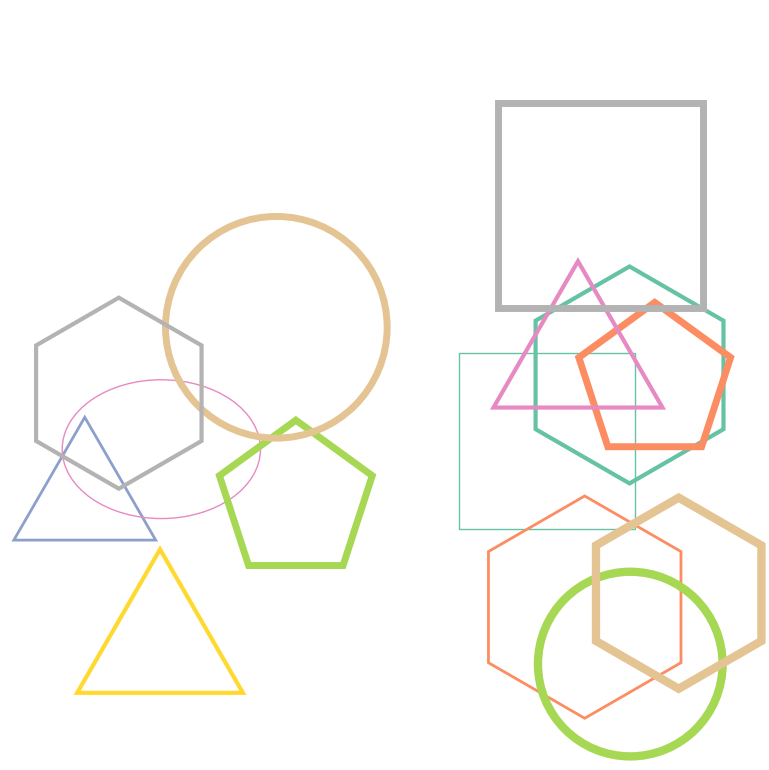[{"shape": "square", "thickness": 0.5, "radius": 0.57, "center": [0.711, 0.427]}, {"shape": "hexagon", "thickness": 1.5, "radius": 0.7, "center": [0.818, 0.513]}, {"shape": "hexagon", "thickness": 1, "radius": 0.72, "center": [0.759, 0.212]}, {"shape": "pentagon", "thickness": 2.5, "radius": 0.52, "center": [0.85, 0.504]}, {"shape": "triangle", "thickness": 1, "radius": 0.53, "center": [0.11, 0.352]}, {"shape": "triangle", "thickness": 1.5, "radius": 0.63, "center": [0.751, 0.534]}, {"shape": "oval", "thickness": 0.5, "radius": 0.64, "center": [0.21, 0.417]}, {"shape": "circle", "thickness": 3, "radius": 0.6, "center": [0.819, 0.138]}, {"shape": "pentagon", "thickness": 2.5, "radius": 0.52, "center": [0.384, 0.35]}, {"shape": "triangle", "thickness": 1.5, "radius": 0.62, "center": [0.208, 0.162]}, {"shape": "hexagon", "thickness": 3, "radius": 0.62, "center": [0.881, 0.23]}, {"shape": "circle", "thickness": 2.5, "radius": 0.72, "center": [0.359, 0.575]}, {"shape": "square", "thickness": 2.5, "radius": 0.67, "center": [0.779, 0.733]}, {"shape": "hexagon", "thickness": 1.5, "radius": 0.62, "center": [0.154, 0.489]}]